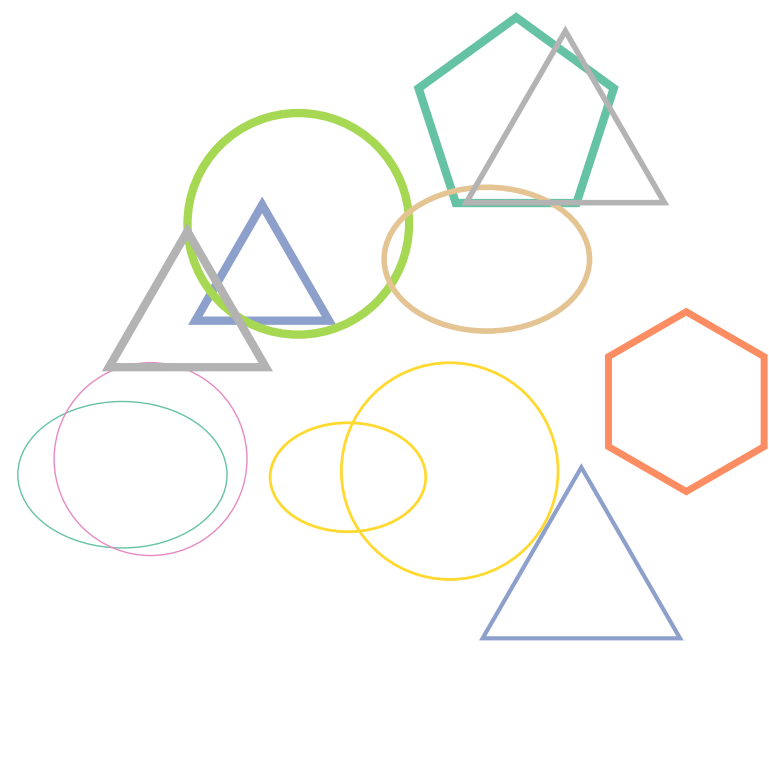[{"shape": "oval", "thickness": 0.5, "radius": 0.68, "center": [0.159, 0.383]}, {"shape": "pentagon", "thickness": 3, "radius": 0.67, "center": [0.67, 0.844]}, {"shape": "hexagon", "thickness": 2.5, "radius": 0.58, "center": [0.891, 0.478]}, {"shape": "triangle", "thickness": 1.5, "radius": 0.74, "center": [0.755, 0.245]}, {"shape": "triangle", "thickness": 3, "radius": 0.5, "center": [0.34, 0.634]}, {"shape": "circle", "thickness": 0.5, "radius": 0.63, "center": [0.196, 0.404]}, {"shape": "circle", "thickness": 3, "radius": 0.72, "center": [0.387, 0.709]}, {"shape": "oval", "thickness": 1, "radius": 0.51, "center": [0.452, 0.38]}, {"shape": "circle", "thickness": 1, "radius": 0.7, "center": [0.584, 0.388]}, {"shape": "oval", "thickness": 2, "radius": 0.67, "center": [0.632, 0.663]}, {"shape": "triangle", "thickness": 2, "radius": 0.74, "center": [0.734, 0.811]}, {"shape": "triangle", "thickness": 3, "radius": 0.59, "center": [0.243, 0.582]}]